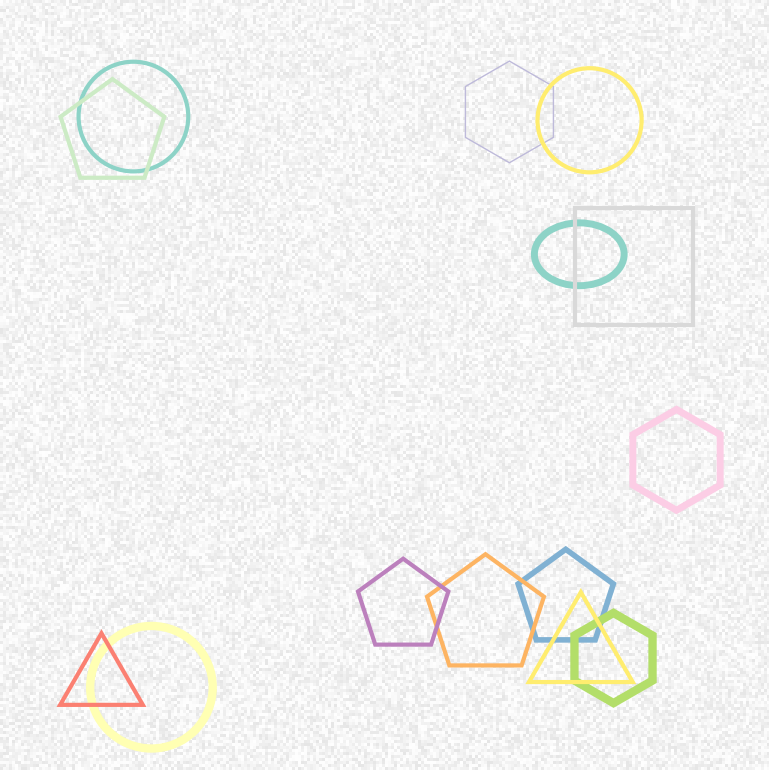[{"shape": "circle", "thickness": 1.5, "radius": 0.36, "center": [0.173, 0.849]}, {"shape": "oval", "thickness": 2.5, "radius": 0.29, "center": [0.752, 0.67]}, {"shape": "circle", "thickness": 3, "radius": 0.4, "center": [0.197, 0.107]}, {"shape": "hexagon", "thickness": 0.5, "radius": 0.33, "center": [0.662, 0.855]}, {"shape": "triangle", "thickness": 1.5, "radius": 0.31, "center": [0.132, 0.116]}, {"shape": "pentagon", "thickness": 2, "radius": 0.33, "center": [0.735, 0.222]}, {"shape": "pentagon", "thickness": 1.5, "radius": 0.4, "center": [0.63, 0.2]}, {"shape": "hexagon", "thickness": 3, "radius": 0.29, "center": [0.797, 0.145]}, {"shape": "hexagon", "thickness": 2.5, "radius": 0.33, "center": [0.879, 0.403]}, {"shape": "square", "thickness": 1.5, "radius": 0.38, "center": [0.824, 0.654]}, {"shape": "pentagon", "thickness": 1.5, "radius": 0.31, "center": [0.524, 0.213]}, {"shape": "pentagon", "thickness": 1.5, "radius": 0.35, "center": [0.146, 0.826]}, {"shape": "triangle", "thickness": 1.5, "radius": 0.39, "center": [0.754, 0.153]}, {"shape": "circle", "thickness": 1.5, "radius": 0.34, "center": [0.766, 0.844]}]